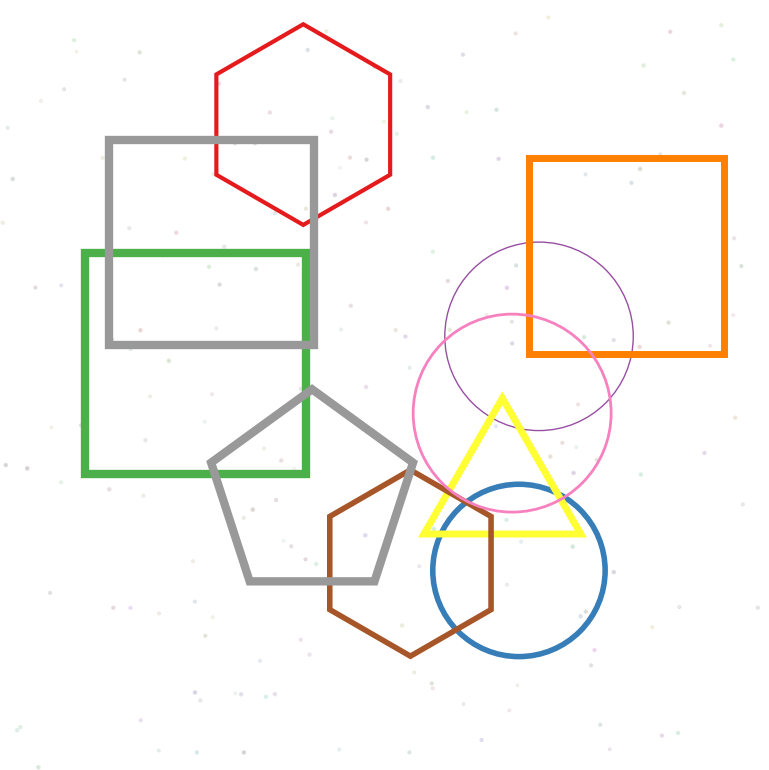[{"shape": "hexagon", "thickness": 1.5, "radius": 0.65, "center": [0.394, 0.838]}, {"shape": "circle", "thickness": 2, "radius": 0.56, "center": [0.674, 0.259]}, {"shape": "square", "thickness": 3, "radius": 0.72, "center": [0.253, 0.528]}, {"shape": "circle", "thickness": 0.5, "radius": 0.61, "center": [0.7, 0.563]}, {"shape": "square", "thickness": 2.5, "radius": 0.63, "center": [0.814, 0.668]}, {"shape": "triangle", "thickness": 2.5, "radius": 0.59, "center": [0.652, 0.365]}, {"shape": "hexagon", "thickness": 2, "radius": 0.6, "center": [0.533, 0.269]}, {"shape": "circle", "thickness": 1, "radius": 0.64, "center": [0.665, 0.463]}, {"shape": "square", "thickness": 3, "radius": 0.67, "center": [0.275, 0.685]}, {"shape": "pentagon", "thickness": 3, "radius": 0.69, "center": [0.405, 0.357]}]